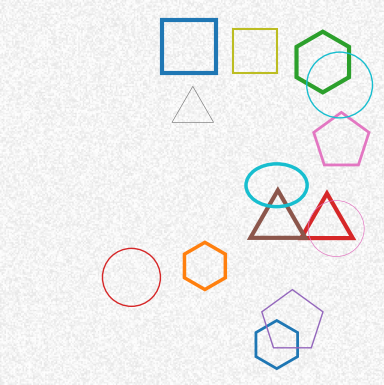[{"shape": "hexagon", "thickness": 2, "radius": 0.31, "center": [0.719, 0.105]}, {"shape": "square", "thickness": 3, "radius": 0.35, "center": [0.491, 0.879]}, {"shape": "hexagon", "thickness": 2.5, "radius": 0.31, "center": [0.532, 0.309]}, {"shape": "hexagon", "thickness": 3, "radius": 0.39, "center": [0.838, 0.839]}, {"shape": "circle", "thickness": 1, "radius": 0.38, "center": [0.341, 0.28]}, {"shape": "triangle", "thickness": 3, "radius": 0.39, "center": [0.849, 0.42]}, {"shape": "pentagon", "thickness": 1, "radius": 0.42, "center": [0.759, 0.164]}, {"shape": "triangle", "thickness": 3, "radius": 0.41, "center": [0.722, 0.423]}, {"shape": "pentagon", "thickness": 2, "radius": 0.38, "center": [0.887, 0.633]}, {"shape": "circle", "thickness": 0.5, "radius": 0.36, "center": [0.873, 0.406]}, {"shape": "triangle", "thickness": 0.5, "radius": 0.31, "center": [0.501, 0.713]}, {"shape": "square", "thickness": 1.5, "radius": 0.29, "center": [0.661, 0.867]}, {"shape": "circle", "thickness": 1, "radius": 0.43, "center": [0.882, 0.779]}, {"shape": "oval", "thickness": 2.5, "radius": 0.4, "center": [0.718, 0.519]}]